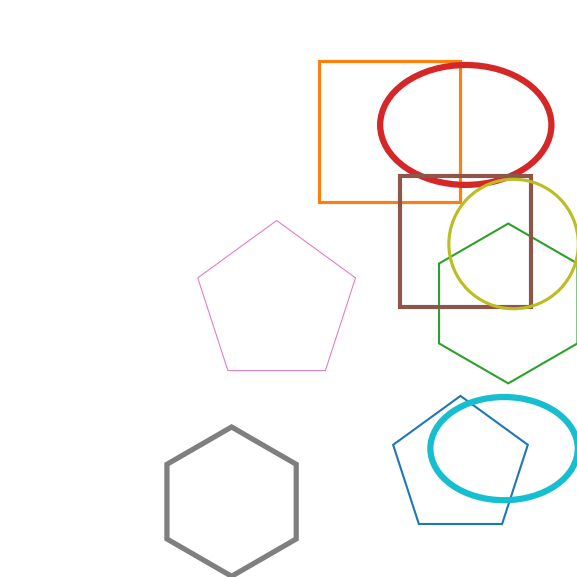[{"shape": "pentagon", "thickness": 1, "radius": 0.61, "center": [0.797, 0.191]}, {"shape": "square", "thickness": 1.5, "radius": 0.61, "center": [0.674, 0.771]}, {"shape": "hexagon", "thickness": 1, "radius": 0.69, "center": [0.88, 0.474]}, {"shape": "oval", "thickness": 3, "radius": 0.74, "center": [0.807, 0.783]}, {"shape": "square", "thickness": 2, "radius": 0.57, "center": [0.806, 0.58]}, {"shape": "pentagon", "thickness": 0.5, "radius": 0.72, "center": [0.479, 0.474]}, {"shape": "hexagon", "thickness": 2.5, "radius": 0.65, "center": [0.401, 0.131]}, {"shape": "circle", "thickness": 1.5, "radius": 0.56, "center": [0.889, 0.577]}, {"shape": "oval", "thickness": 3, "radius": 0.64, "center": [0.873, 0.222]}]